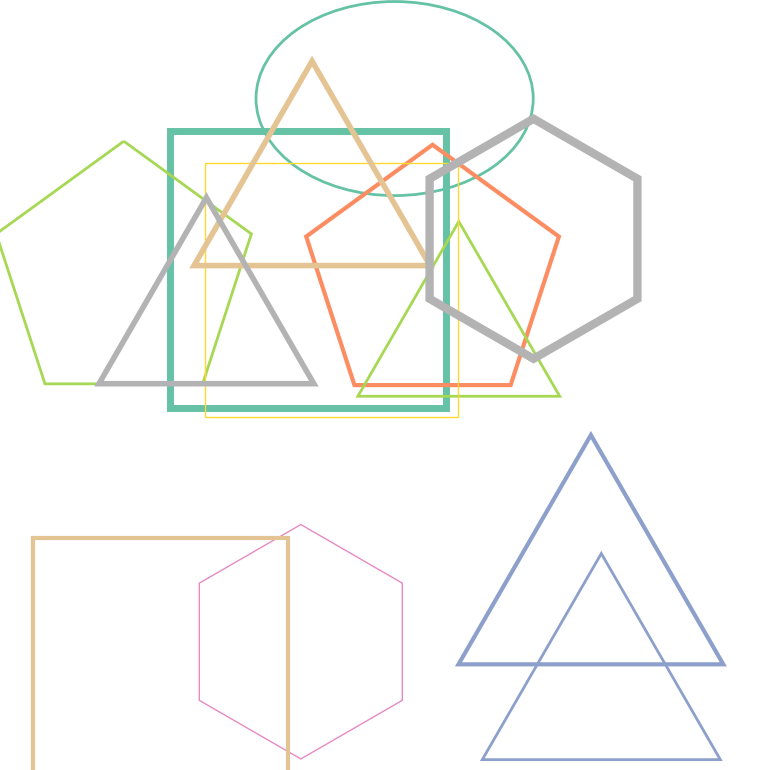[{"shape": "oval", "thickness": 1, "radius": 0.9, "center": [0.512, 0.872]}, {"shape": "square", "thickness": 2.5, "radius": 0.9, "center": [0.4, 0.65]}, {"shape": "pentagon", "thickness": 1.5, "radius": 0.86, "center": [0.562, 0.639]}, {"shape": "triangle", "thickness": 1.5, "radius": 0.99, "center": [0.767, 0.237]}, {"shape": "triangle", "thickness": 1, "radius": 0.89, "center": [0.781, 0.103]}, {"shape": "hexagon", "thickness": 0.5, "radius": 0.76, "center": [0.391, 0.167]}, {"shape": "pentagon", "thickness": 1, "radius": 0.87, "center": [0.161, 0.642]}, {"shape": "triangle", "thickness": 1, "radius": 0.76, "center": [0.596, 0.561]}, {"shape": "square", "thickness": 0.5, "radius": 0.82, "center": [0.431, 0.623]}, {"shape": "square", "thickness": 1.5, "radius": 0.83, "center": [0.209, 0.136]}, {"shape": "triangle", "thickness": 2, "radius": 0.89, "center": [0.405, 0.744]}, {"shape": "triangle", "thickness": 2, "radius": 0.81, "center": [0.268, 0.582]}, {"shape": "hexagon", "thickness": 3, "radius": 0.78, "center": [0.693, 0.69]}]